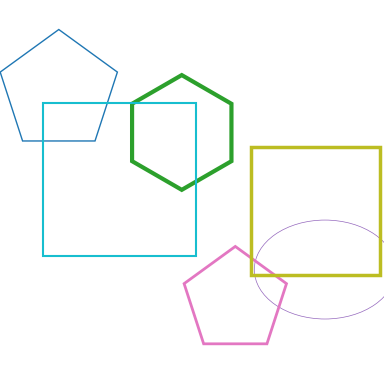[{"shape": "pentagon", "thickness": 1, "radius": 0.8, "center": [0.153, 0.763]}, {"shape": "hexagon", "thickness": 3, "radius": 0.75, "center": [0.472, 0.656]}, {"shape": "oval", "thickness": 0.5, "radius": 0.92, "center": [0.844, 0.3]}, {"shape": "pentagon", "thickness": 2, "radius": 0.7, "center": [0.611, 0.22]}, {"shape": "square", "thickness": 2.5, "radius": 0.84, "center": [0.82, 0.452]}, {"shape": "square", "thickness": 1.5, "radius": 0.99, "center": [0.31, 0.535]}]